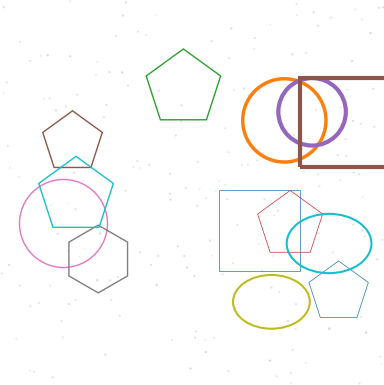[{"shape": "pentagon", "thickness": 0.5, "radius": 0.41, "center": [0.88, 0.241]}, {"shape": "square", "thickness": 0.5, "radius": 0.52, "center": [0.674, 0.402]}, {"shape": "circle", "thickness": 2.5, "radius": 0.54, "center": [0.739, 0.687]}, {"shape": "pentagon", "thickness": 1, "radius": 0.51, "center": [0.476, 0.771]}, {"shape": "pentagon", "thickness": 0.5, "radius": 0.44, "center": [0.754, 0.417]}, {"shape": "circle", "thickness": 3, "radius": 0.44, "center": [0.811, 0.71]}, {"shape": "pentagon", "thickness": 1, "radius": 0.41, "center": [0.188, 0.631]}, {"shape": "square", "thickness": 3, "radius": 0.58, "center": [0.896, 0.683]}, {"shape": "circle", "thickness": 1, "radius": 0.57, "center": [0.165, 0.42]}, {"shape": "hexagon", "thickness": 1, "radius": 0.44, "center": [0.255, 0.327]}, {"shape": "oval", "thickness": 1.5, "radius": 0.5, "center": [0.705, 0.216]}, {"shape": "oval", "thickness": 1.5, "radius": 0.55, "center": [0.855, 0.368]}, {"shape": "pentagon", "thickness": 1, "radius": 0.51, "center": [0.197, 0.492]}]